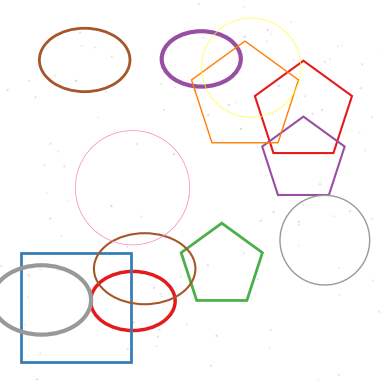[{"shape": "pentagon", "thickness": 1.5, "radius": 0.66, "center": [0.788, 0.71]}, {"shape": "oval", "thickness": 2.5, "radius": 0.55, "center": [0.345, 0.218]}, {"shape": "square", "thickness": 2, "radius": 0.71, "center": [0.197, 0.201]}, {"shape": "pentagon", "thickness": 2, "radius": 0.55, "center": [0.576, 0.309]}, {"shape": "pentagon", "thickness": 1.5, "radius": 0.56, "center": [0.788, 0.585]}, {"shape": "oval", "thickness": 3, "radius": 0.51, "center": [0.523, 0.847]}, {"shape": "pentagon", "thickness": 1, "radius": 0.73, "center": [0.636, 0.747]}, {"shape": "circle", "thickness": 0.5, "radius": 0.64, "center": [0.653, 0.824]}, {"shape": "oval", "thickness": 1.5, "radius": 0.66, "center": [0.376, 0.302]}, {"shape": "oval", "thickness": 2, "radius": 0.59, "center": [0.22, 0.844]}, {"shape": "circle", "thickness": 0.5, "radius": 0.74, "center": [0.344, 0.512]}, {"shape": "circle", "thickness": 1, "radius": 0.58, "center": [0.844, 0.376]}, {"shape": "oval", "thickness": 3, "radius": 0.64, "center": [0.108, 0.221]}]